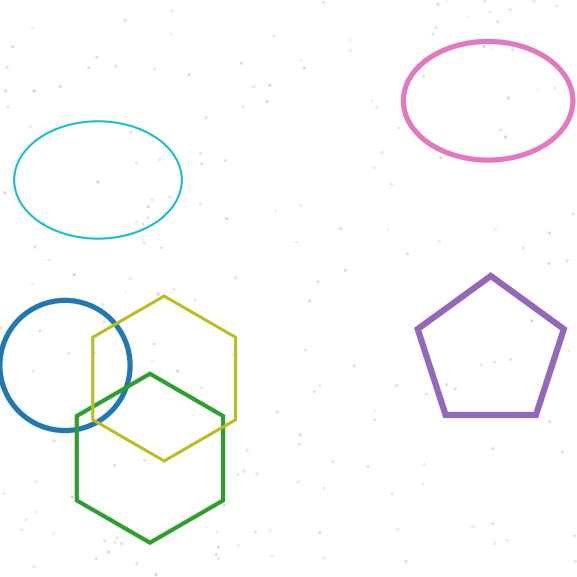[{"shape": "circle", "thickness": 2.5, "radius": 0.56, "center": [0.113, 0.366]}, {"shape": "hexagon", "thickness": 2, "radius": 0.73, "center": [0.26, 0.206]}, {"shape": "pentagon", "thickness": 3, "radius": 0.67, "center": [0.85, 0.388]}, {"shape": "oval", "thickness": 2.5, "radius": 0.73, "center": [0.845, 0.825]}, {"shape": "hexagon", "thickness": 1.5, "radius": 0.71, "center": [0.284, 0.344]}, {"shape": "oval", "thickness": 1, "radius": 0.73, "center": [0.17, 0.688]}]